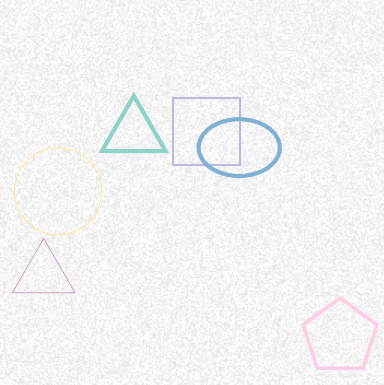[{"shape": "triangle", "thickness": 3, "radius": 0.48, "center": [0.347, 0.656]}, {"shape": "square", "thickness": 1.5, "radius": 0.43, "center": [0.537, 0.658]}, {"shape": "oval", "thickness": 3, "radius": 0.53, "center": [0.621, 0.617]}, {"shape": "pentagon", "thickness": 2.5, "radius": 0.5, "center": [0.883, 0.125]}, {"shape": "triangle", "thickness": 0.5, "radius": 0.47, "center": [0.114, 0.286]}, {"shape": "circle", "thickness": 0.5, "radius": 0.57, "center": [0.151, 0.503]}]